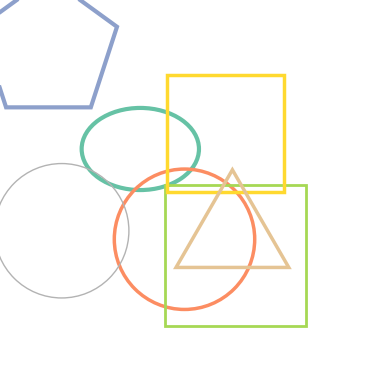[{"shape": "oval", "thickness": 3, "radius": 0.76, "center": [0.364, 0.613]}, {"shape": "circle", "thickness": 2.5, "radius": 0.91, "center": [0.479, 0.379]}, {"shape": "pentagon", "thickness": 3, "radius": 0.94, "center": [0.126, 0.873]}, {"shape": "square", "thickness": 2, "radius": 0.92, "center": [0.612, 0.337]}, {"shape": "square", "thickness": 2.5, "radius": 0.76, "center": [0.586, 0.654]}, {"shape": "triangle", "thickness": 2.5, "radius": 0.85, "center": [0.604, 0.39]}, {"shape": "circle", "thickness": 1, "radius": 0.87, "center": [0.16, 0.401]}]